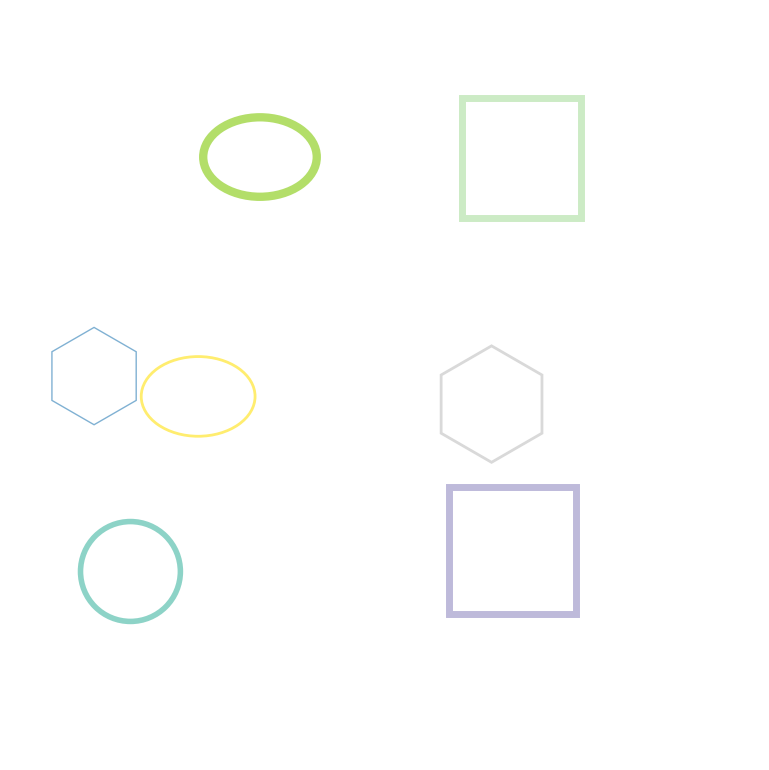[{"shape": "circle", "thickness": 2, "radius": 0.32, "center": [0.169, 0.258]}, {"shape": "square", "thickness": 2.5, "radius": 0.41, "center": [0.665, 0.285]}, {"shape": "hexagon", "thickness": 0.5, "radius": 0.32, "center": [0.122, 0.512]}, {"shape": "oval", "thickness": 3, "radius": 0.37, "center": [0.338, 0.796]}, {"shape": "hexagon", "thickness": 1, "radius": 0.38, "center": [0.638, 0.475]}, {"shape": "square", "thickness": 2.5, "radius": 0.39, "center": [0.677, 0.795]}, {"shape": "oval", "thickness": 1, "radius": 0.37, "center": [0.257, 0.485]}]